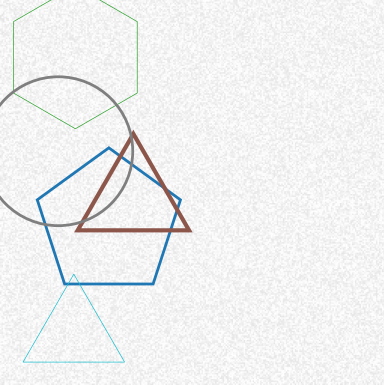[{"shape": "pentagon", "thickness": 2, "radius": 0.98, "center": [0.283, 0.421]}, {"shape": "hexagon", "thickness": 0.5, "radius": 0.93, "center": [0.196, 0.851]}, {"shape": "triangle", "thickness": 3, "radius": 0.84, "center": [0.346, 0.485]}, {"shape": "circle", "thickness": 2, "radius": 0.97, "center": [0.151, 0.607]}, {"shape": "triangle", "thickness": 0.5, "radius": 0.76, "center": [0.192, 0.136]}]